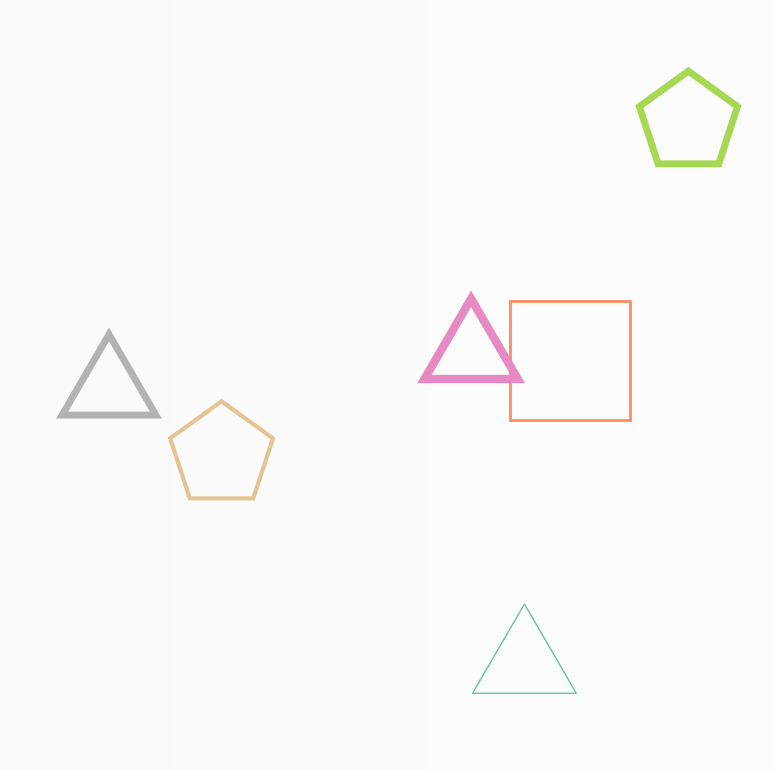[{"shape": "triangle", "thickness": 0.5, "radius": 0.39, "center": [0.677, 0.138]}, {"shape": "square", "thickness": 1, "radius": 0.39, "center": [0.736, 0.532]}, {"shape": "triangle", "thickness": 3, "radius": 0.35, "center": [0.608, 0.543]}, {"shape": "pentagon", "thickness": 2.5, "radius": 0.33, "center": [0.888, 0.841]}, {"shape": "pentagon", "thickness": 1.5, "radius": 0.35, "center": [0.286, 0.409]}, {"shape": "triangle", "thickness": 2.5, "radius": 0.35, "center": [0.141, 0.496]}]